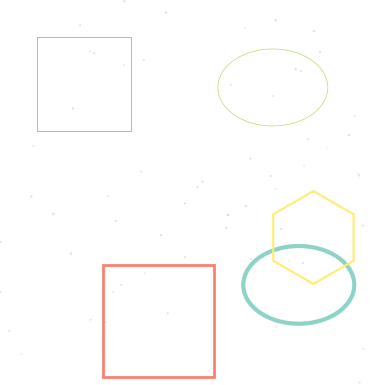[{"shape": "oval", "thickness": 3, "radius": 0.72, "center": [0.776, 0.26]}, {"shape": "square", "thickness": 2, "radius": 0.72, "center": [0.412, 0.166]}, {"shape": "oval", "thickness": 0.5, "radius": 0.71, "center": [0.709, 0.773]}, {"shape": "square", "thickness": 0.5, "radius": 0.61, "center": [0.217, 0.781]}, {"shape": "hexagon", "thickness": 1.5, "radius": 0.6, "center": [0.814, 0.383]}]